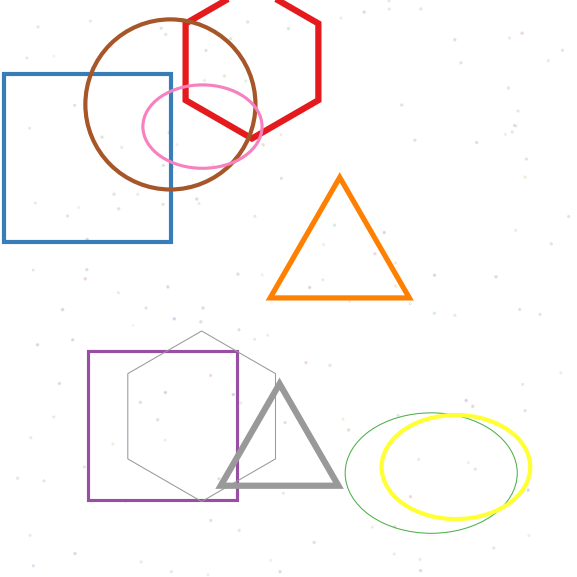[{"shape": "hexagon", "thickness": 3, "radius": 0.66, "center": [0.436, 0.892]}, {"shape": "square", "thickness": 2, "radius": 0.72, "center": [0.151, 0.726]}, {"shape": "oval", "thickness": 0.5, "radius": 0.74, "center": [0.747, 0.18]}, {"shape": "square", "thickness": 1.5, "radius": 0.64, "center": [0.282, 0.262]}, {"shape": "triangle", "thickness": 2.5, "radius": 0.7, "center": [0.588, 0.553]}, {"shape": "oval", "thickness": 2, "radius": 0.64, "center": [0.789, 0.19]}, {"shape": "circle", "thickness": 2, "radius": 0.74, "center": [0.295, 0.818]}, {"shape": "oval", "thickness": 1.5, "radius": 0.52, "center": [0.351, 0.78]}, {"shape": "hexagon", "thickness": 0.5, "radius": 0.74, "center": [0.349, 0.278]}, {"shape": "triangle", "thickness": 3, "radius": 0.59, "center": [0.484, 0.217]}]